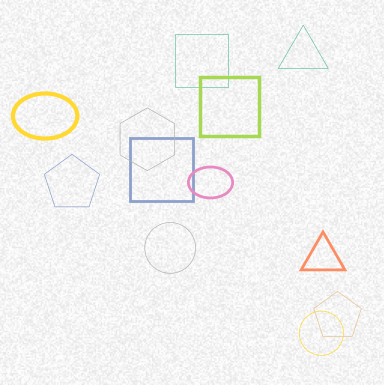[{"shape": "triangle", "thickness": 0.5, "radius": 0.38, "center": [0.788, 0.86]}, {"shape": "square", "thickness": 0.5, "radius": 0.34, "center": [0.523, 0.842]}, {"shape": "triangle", "thickness": 2, "radius": 0.33, "center": [0.839, 0.332]}, {"shape": "square", "thickness": 2, "radius": 0.41, "center": [0.419, 0.56]}, {"shape": "pentagon", "thickness": 0.5, "radius": 0.38, "center": [0.187, 0.524]}, {"shape": "oval", "thickness": 2, "radius": 0.29, "center": [0.547, 0.526]}, {"shape": "square", "thickness": 2.5, "radius": 0.38, "center": [0.596, 0.724]}, {"shape": "circle", "thickness": 0.5, "radius": 0.29, "center": [0.835, 0.134]}, {"shape": "oval", "thickness": 3, "radius": 0.42, "center": [0.117, 0.699]}, {"shape": "pentagon", "thickness": 0.5, "radius": 0.32, "center": [0.877, 0.178]}, {"shape": "circle", "thickness": 0.5, "radius": 0.33, "center": [0.442, 0.356]}, {"shape": "hexagon", "thickness": 0.5, "radius": 0.41, "center": [0.383, 0.638]}]